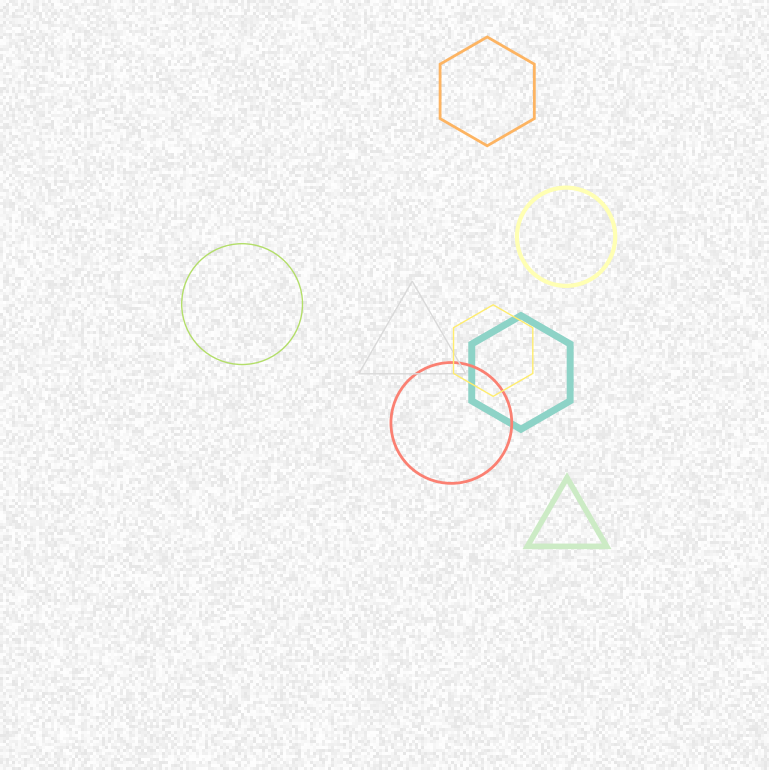[{"shape": "hexagon", "thickness": 2.5, "radius": 0.37, "center": [0.677, 0.516]}, {"shape": "circle", "thickness": 1.5, "radius": 0.32, "center": [0.735, 0.693]}, {"shape": "circle", "thickness": 1, "radius": 0.39, "center": [0.586, 0.451]}, {"shape": "hexagon", "thickness": 1, "radius": 0.35, "center": [0.633, 0.881]}, {"shape": "circle", "thickness": 0.5, "radius": 0.39, "center": [0.314, 0.605]}, {"shape": "triangle", "thickness": 0.5, "radius": 0.4, "center": [0.535, 0.555]}, {"shape": "triangle", "thickness": 2, "radius": 0.3, "center": [0.736, 0.32]}, {"shape": "hexagon", "thickness": 0.5, "radius": 0.3, "center": [0.64, 0.545]}]